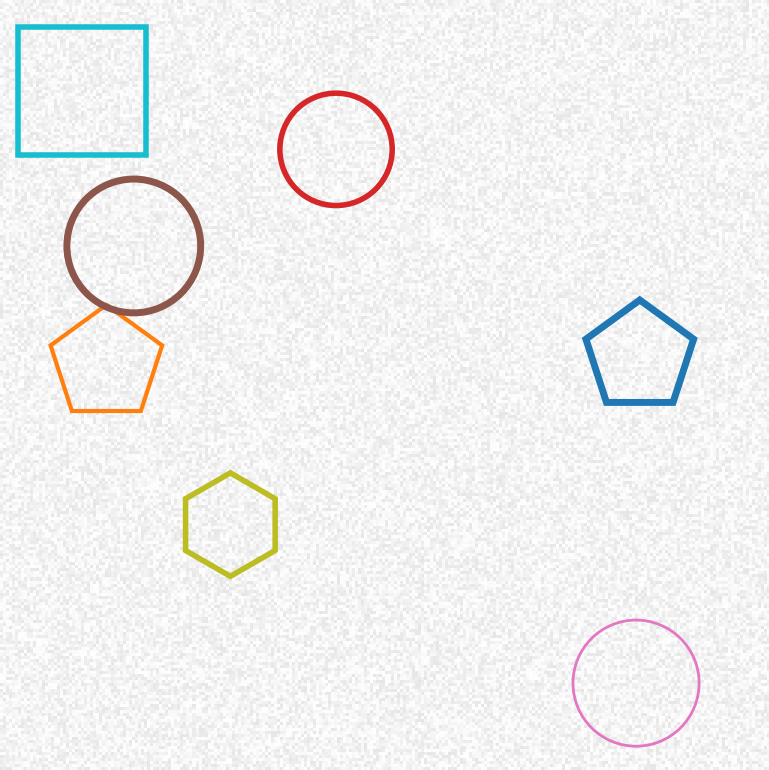[{"shape": "pentagon", "thickness": 2.5, "radius": 0.37, "center": [0.831, 0.537]}, {"shape": "pentagon", "thickness": 1.5, "radius": 0.38, "center": [0.138, 0.528]}, {"shape": "circle", "thickness": 2, "radius": 0.36, "center": [0.436, 0.806]}, {"shape": "circle", "thickness": 2.5, "radius": 0.43, "center": [0.174, 0.681]}, {"shape": "circle", "thickness": 1, "radius": 0.41, "center": [0.826, 0.113]}, {"shape": "hexagon", "thickness": 2, "radius": 0.34, "center": [0.299, 0.319]}, {"shape": "square", "thickness": 2, "radius": 0.41, "center": [0.106, 0.882]}]